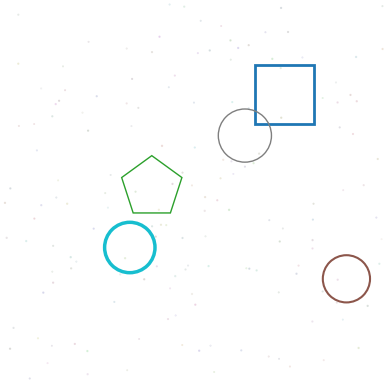[{"shape": "square", "thickness": 2, "radius": 0.38, "center": [0.739, 0.754]}, {"shape": "pentagon", "thickness": 1, "radius": 0.41, "center": [0.394, 0.513]}, {"shape": "circle", "thickness": 1.5, "radius": 0.31, "center": [0.9, 0.276]}, {"shape": "circle", "thickness": 1, "radius": 0.35, "center": [0.636, 0.648]}, {"shape": "circle", "thickness": 2.5, "radius": 0.33, "center": [0.337, 0.357]}]